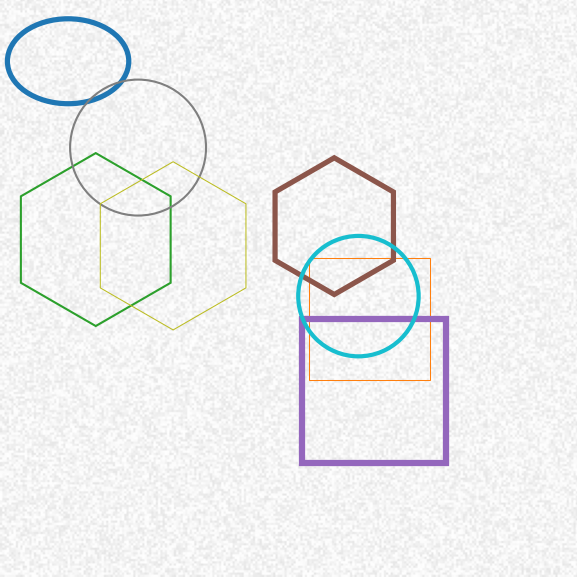[{"shape": "oval", "thickness": 2.5, "radius": 0.53, "center": [0.118, 0.893]}, {"shape": "square", "thickness": 0.5, "radius": 0.53, "center": [0.64, 0.447]}, {"shape": "hexagon", "thickness": 1, "radius": 0.75, "center": [0.166, 0.584]}, {"shape": "square", "thickness": 3, "radius": 0.62, "center": [0.648, 0.322]}, {"shape": "hexagon", "thickness": 2.5, "radius": 0.59, "center": [0.579, 0.608]}, {"shape": "circle", "thickness": 1, "radius": 0.59, "center": [0.239, 0.744]}, {"shape": "hexagon", "thickness": 0.5, "radius": 0.73, "center": [0.3, 0.573]}, {"shape": "circle", "thickness": 2, "radius": 0.52, "center": [0.621, 0.486]}]